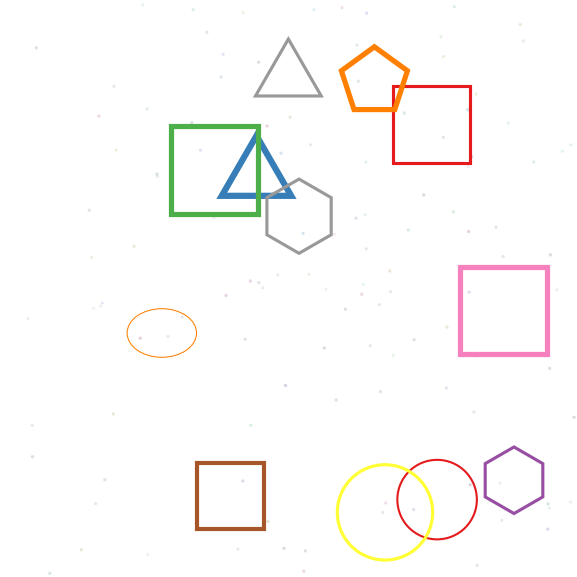[{"shape": "circle", "thickness": 1, "radius": 0.34, "center": [0.757, 0.134]}, {"shape": "square", "thickness": 1.5, "radius": 0.33, "center": [0.747, 0.784]}, {"shape": "triangle", "thickness": 3, "radius": 0.35, "center": [0.444, 0.695]}, {"shape": "square", "thickness": 2.5, "radius": 0.38, "center": [0.371, 0.705]}, {"shape": "hexagon", "thickness": 1.5, "radius": 0.29, "center": [0.89, 0.168]}, {"shape": "pentagon", "thickness": 2.5, "radius": 0.3, "center": [0.648, 0.858]}, {"shape": "oval", "thickness": 0.5, "radius": 0.3, "center": [0.28, 0.423]}, {"shape": "circle", "thickness": 1.5, "radius": 0.41, "center": [0.667, 0.112]}, {"shape": "square", "thickness": 2, "radius": 0.29, "center": [0.399, 0.14]}, {"shape": "square", "thickness": 2.5, "radius": 0.38, "center": [0.872, 0.462]}, {"shape": "hexagon", "thickness": 1.5, "radius": 0.32, "center": [0.518, 0.625]}, {"shape": "triangle", "thickness": 1.5, "radius": 0.33, "center": [0.499, 0.866]}]